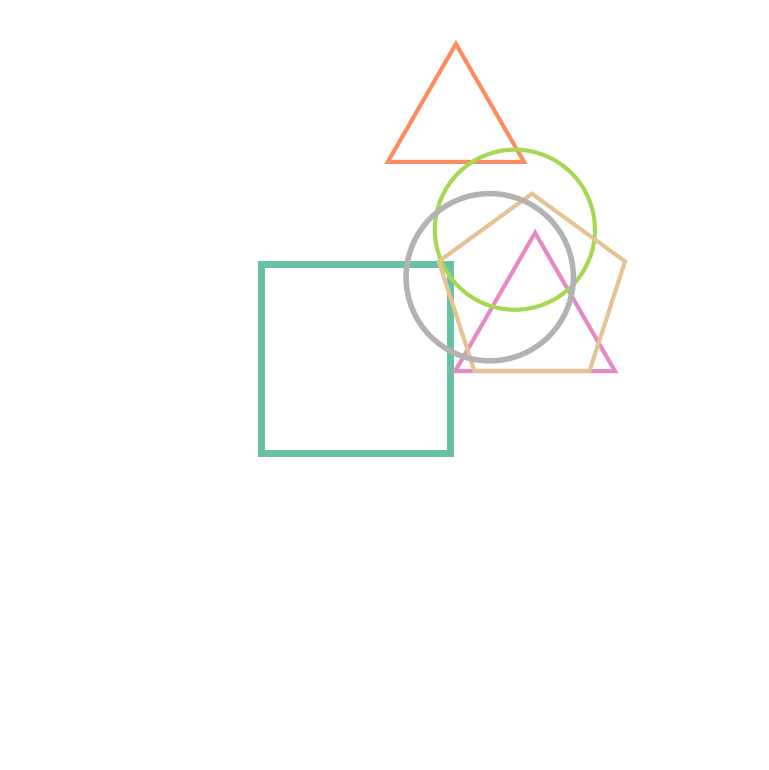[{"shape": "square", "thickness": 2.5, "radius": 0.61, "center": [0.462, 0.535]}, {"shape": "triangle", "thickness": 1.5, "radius": 0.51, "center": [0.592, 0.841]}, {"shape": "triangle", "thickness": 1.5, "radius": 0.6, "center": [0.695, 0.578]}, {"shape": "circle", "thickness": 1.5, "radius": 0.52, "center": [0.669, 0.702]}, {"shape": "pentagon", "thickness": 1.5, "radius": 0.64, "center": [0.691, 0.621]}, {"shape": "circle", "thickness": 2, "radius": 0.54, "center": [0.636, 0.64]}]